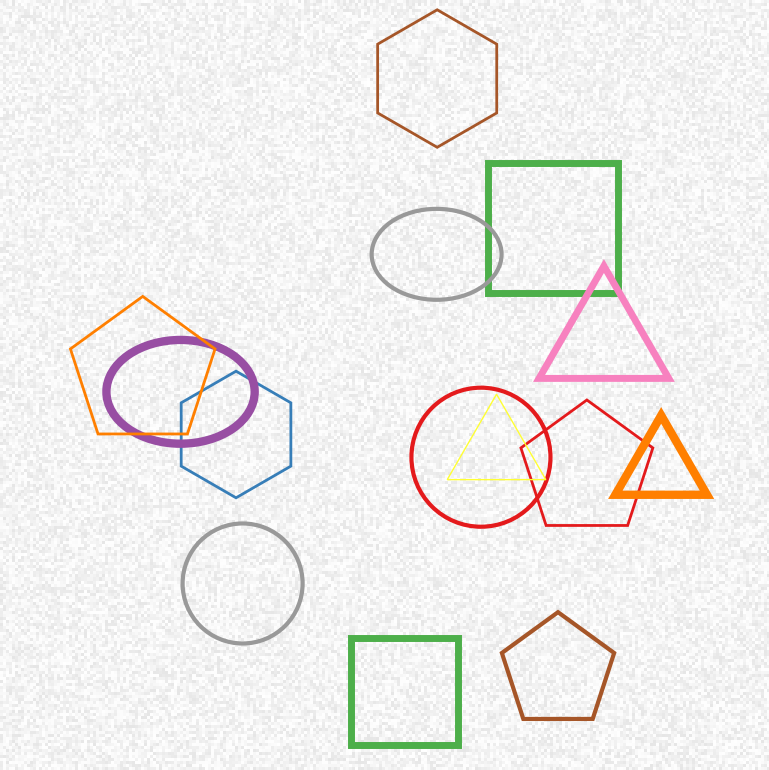[{"shape": "pentagon", "thickness": 1, "radius": 0.45, "center": [0.762, 0.39]}, {"shape": "circle", "thickness": 1.5, "radius": 0.45, "center": [0.625, 0.406]}, {"shape": "hexagon", "thickness": 1, "radius": 0.41, "center": [0.307, 0.436]}, {"shape": "square", "thickness": 2.5, "radius": 0.35, "center": [0.525, 0.102]}, {"shape": "square", "thickness": 2.5, "radius": 0.42, "center": [0.719, 0.704]}, {"shape": "oval", "thickness": 3, "radius": 0.48, "center": [0.234, 0.491]}, {"shape": "pentagon", "thickness": 1, "radius": 0.49, "center": [0.185, 0.516]}, {"shape": "triangle", "thickness": 3, "radius": 0.34, "center": [0.859, 0.392]}, {"shape": "triangle", "thickness": 0.5, "radius": 0.37, "center": [0.645, 0.414]}, {"shape": "pentagon", "thickness": 1.5, "radius": 0.38, "center": [0.725, 0.128]}, {"shape": "hexagon", "thickness": 1, "radius": 0.45, "center": [0.568, 0.898]}, {"shape": "triangle", "thickness": 2.5, "radius": 0.49, "center": [0.784, 0.557]}, {"shape": "oval", "thickness": 1.5, "radius": 0.42, "center": [0.567, 0.67]}, {"shape": "circle", "thickness": 1.5, "radius": 0.39, "center": [0.315, 0.242]}]